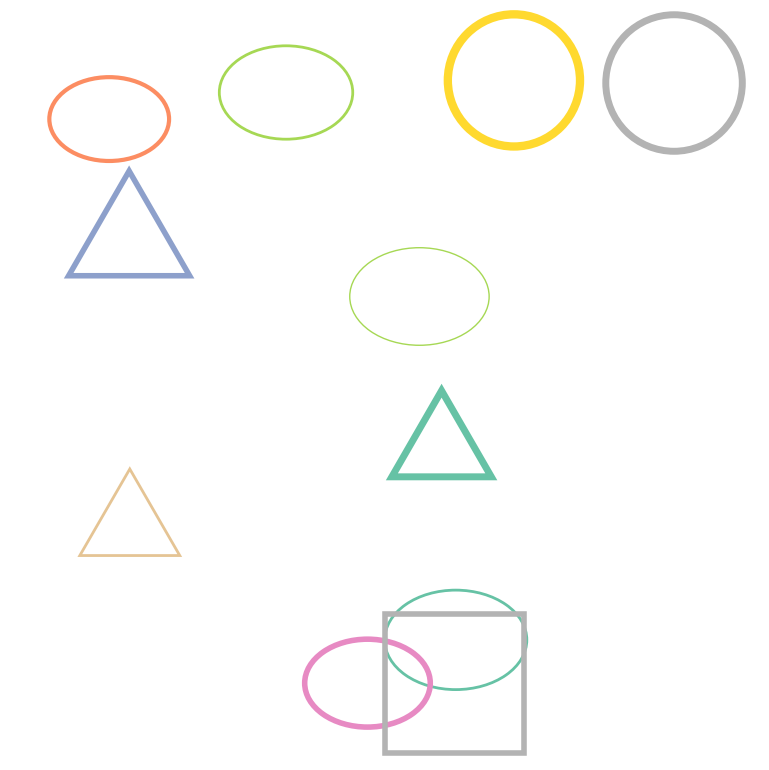[{"shape": "triangle", "thickness": 2.5, "radius": 0.37, "center": [0.573, 0.418]}, {"shape": "oval", "thickness": 1, "radius": 0.46, "center": [0.592, 0.169]}, {"shape": "oval", "thickness": 1.5, "radius": 0.39, "center": [0.142, 0.845]}, {"shape": "triangle", "thickness": 2, "radius": 0.45, "center": [0.168, 0.687]}, {"shape": "oval", "thickness": 2, "radius": 0.41, "center": [0.477, 0.113]}, {"shape": "oval", "thickness": 1, "radius": 0.43, "center": [0.371, 0.88]}, {"shape": "oval", "thickness": 0.5, "radius": 0.45, "center": [0.545, 0.615]}, {"shape": "circle", "thickness": 3, "radius": 0.43, "center": [0.667, 0.896]}, {"shape": "triangle", "thickness": 1, "radius": 0.37, "center": [0.169, 0.316]}, {"shape": "square", "thickness": 2, "radius": 0.45, "center": [0.59, 0.112]}, {"shape": "circle", "thickness": 2.5, "radius": 0.44, "center": [0.875, 0.892]}]